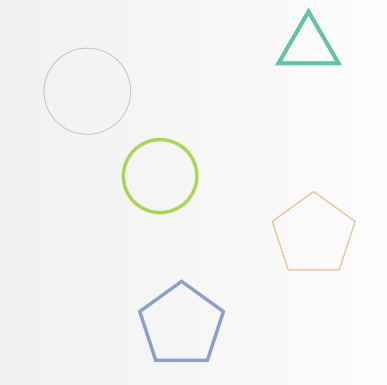[{"shape": "triangle", "thickness": 3, "radius": 0.45, "center": [0.796, 0.88]}, {"shape": "pentagon", "thickness": 2.5, "radius": 0.57, "center": [0.469, 0.156]}, {"shape": "circle", "thickness": 2.5, "radius": 0.47, "center": [0.413, 0.543]}, {"shape": "pentagon", "thickness": 1, "radius": 0.56, "center": [0.81, 0.39]}, {"shape": "circle", "thickness": 0.5, "radius": 0.56, "center": [0.225, 0.763]}]